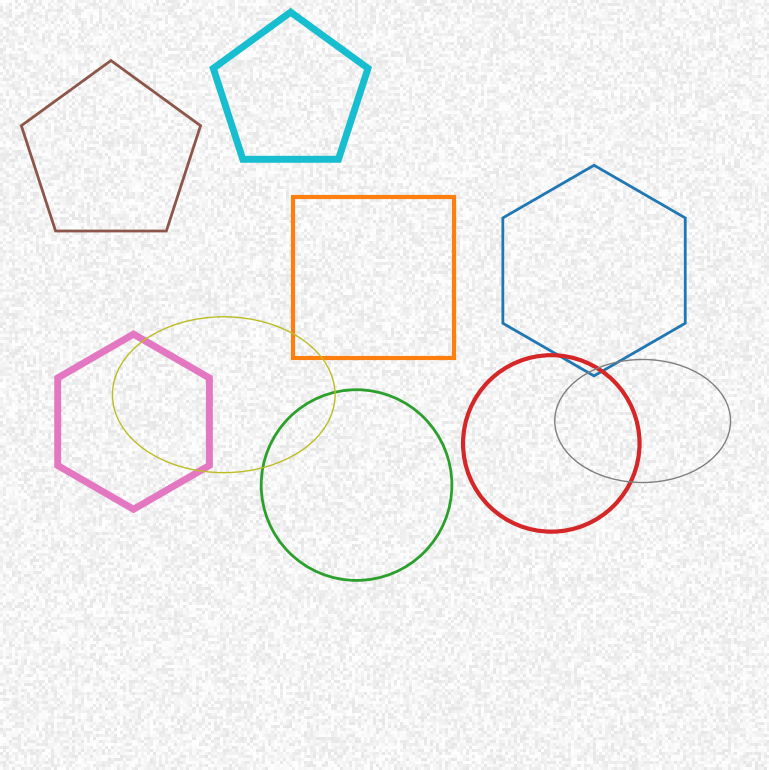[{"shape": "hexagon", "thickness": 1, "radius": 0.68, "center": [0.771, 0.649]}, {"shape": "square", "thickness": 1.5, "radius": 0.52, "center": [0.485, 0.64]}, {"shape": "circle", "thickness": 1, "radius": 0.62, "center": [0.463, 0.37]}, {"shape": "circle", "thickness": 1.5, "radius": 0.57, "center": [0.716, 0.424]}, {"shape": "pentagon", "thickness": 1, "radius": 0.61, "center": [0.144, 0.799]}, {"shape": "hexagon", "thickness": 2.5, "radius": 0.57, "center": [0.173, 0.452]}, {"shape": "oval", "thickness": 0.5, "radius": 0.57, "center": [0.835, 0.453]}, {"shape": "oval", "thickness": 0.5, "radius": 0.72, "center": [0.291, 0.487]}, {"shape": "pentagon", "thickness": 2.5, "radius": 0.53, "center": [0.377, 0.879]}]